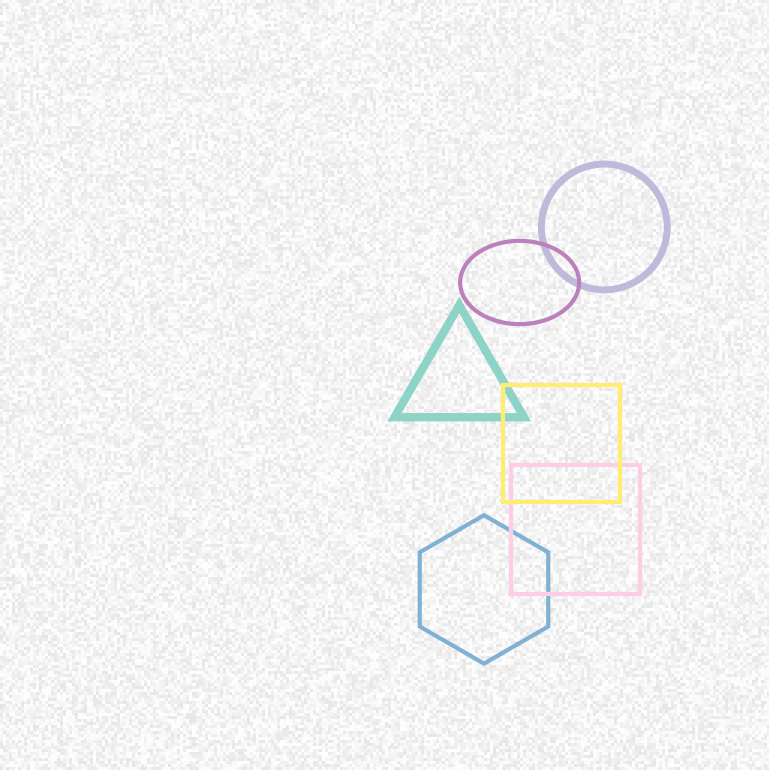[{"shape": "triangle", "thickness": 3, "radius": 0.49, "center": [0.596, 0.507]}, {"shape": "circle", "thickness": 2.5, "radius": 0.41, "center": [0.785, 0.705]}, {"shape": "hexagon", "thickness": 1.5, "radius": 0.48, "center": [0.629, 0.235]}, {"shape": "square", "thickness": 1.5, "radius": 0.42, "center": [0.747, 0.312]}, {"shape": "oval", "thickness": 1.5, "radius": 0.39, "center": [0.675, 0.633]}, {"shape": "square", "thickness": 1.5, "radius": 0.38, "center": [0.729, 0.424]}]